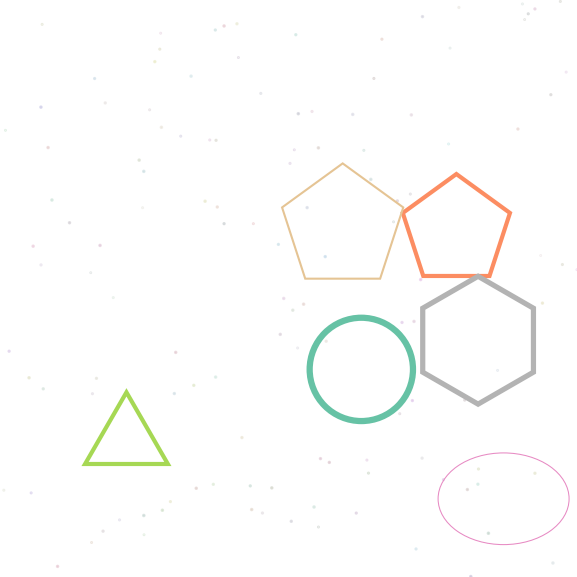[{"shape": "circle", "thickness": 3, "radius": 0.45, "center": [0.626, 0.359]}, {"shape": "pentagon", "thickness": 2, "radius": 0.49, "center": [0.79, 0.6]}, {"shape": "oval", "thickness": 0.5, "radius": 0.57, "center": [0.872, 0.135]}, {"shape": "triangle", "thickness": 2, "radius": 0.41, "center": [0.219, 0.237]}, {"shape": "pentagon", "thickness": 1, "radius": 0.55, "center": [0.593, 0.606]}, {"shape": "hexagon", "thickness": 2.5, "radius": 0.55, "center": [0.828, 0.41]}]